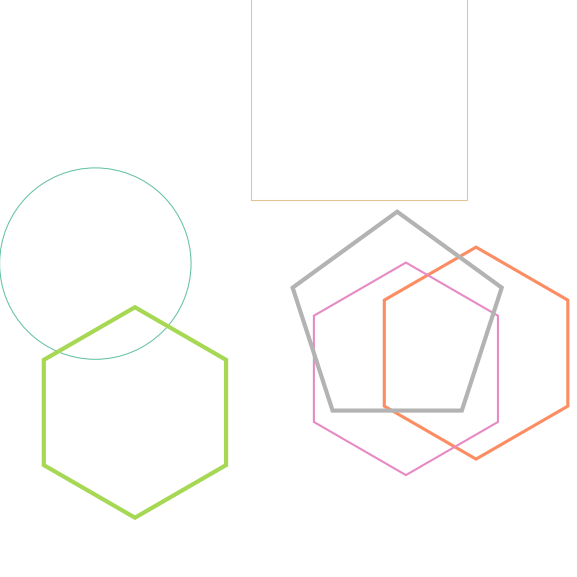[{"shape": "circle", "thickness": 0.5, "radius": 0.83, "center": [0.165, 0.543]}, {"shape": "hexagon", "thickness": 1.5, "radius": 0.92, "center": [0.824, 0.388]}, {"shape": "hexagon", "thickness": 1, "radius": 0.92, "center": [0.703, 0.36]}, {"shape": "hexagon", "thickness": 2, "radius": 0.91, "center": [0.234, 0.285]}, {"shape": "square", "thickness": 0.5, "radius": 0.94, "center": [0.622, 0.84]}, {"shape": "pentagon", "thickness": 2, "radius": 0.95, "center": [0.688, 0.442]}]